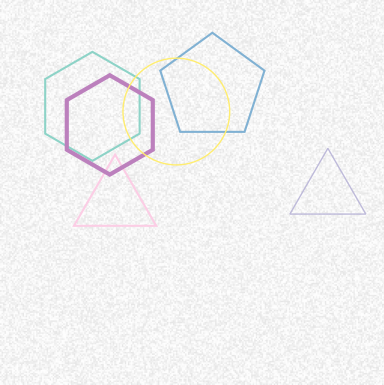[{"shape": "hexagon", "thickness": 1.5, "radius": 0.71, "center": [0.24, 0.724]}, {"shape": "triangle", "thickness": 1, "radius": 0.57, "center": [0.852, 0.501]}, {"shape": "pentagon", "thickness": 1.5, "radius": 0.71, "center": [0.552, 0.773]}, {"shape": "triangle", "thickness": 1.5, "radius": 0.62, "center": [0.299, 0.475]}, {"shape": "hexagon", "thickness": 3, "radius": 0.64, "center": [0.285, 0.676]}, {"shape": "circle", "thickness": 1, "radius": 0.69, "center": [0.458, 0.71]}]